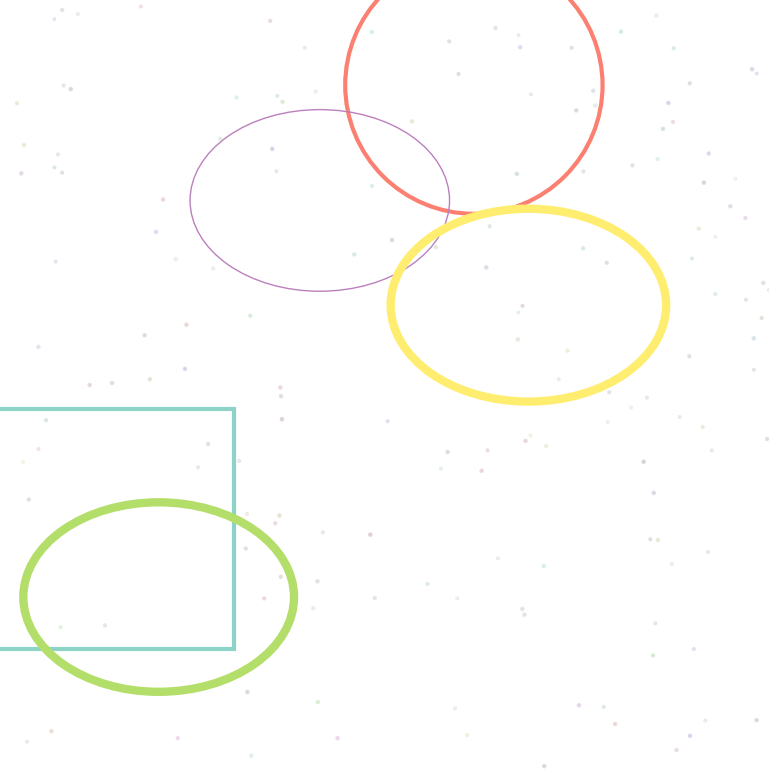[{"shape": "square", "thickness": 1.5, "radius": 0.78, "center": [0.147, 0.313]}, {"shape": "circle", "thickness": 1.5, "radius": 0.84, "center": [0.615, 0.889]}, {"shape": "oval", "thickness": 3, "radius": 0.88, "center": [0.206, 0.225]}, {"shape": "oval", "thickness": 0.5, "radius": 0.84, "center": [0.415, 0.74]}, {"shape": "oval", "thickness": 3, "radius": 0.89, "center": [0.686, 0.604]}]